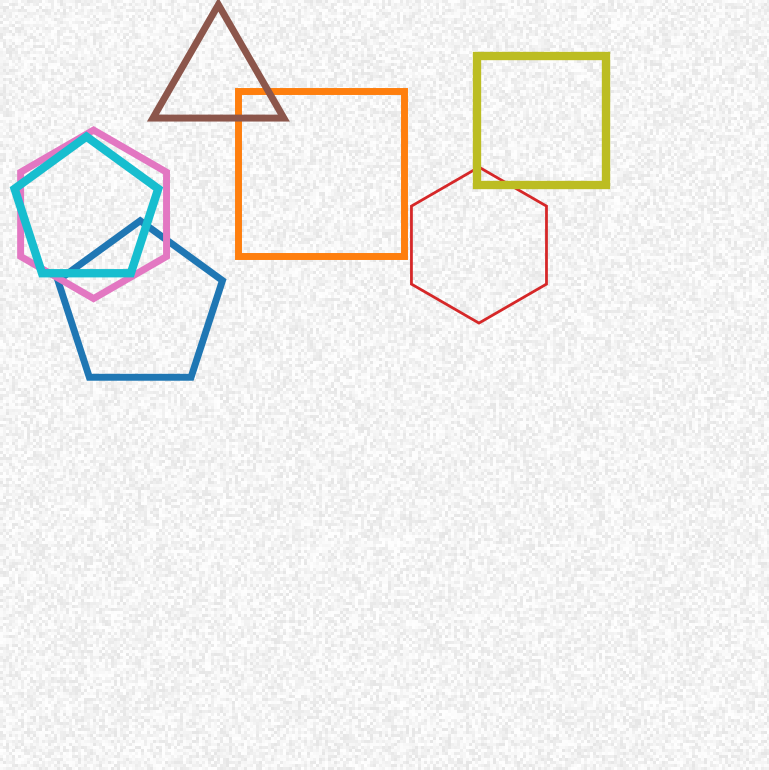[{"shape": "pentagon", "thickness": 2.5, "radius": 0.56, "center": [0.182, 0.601]}, {"shape": "square", "thickness": 2.5, "radius": 0.54, "center": [0.417, 0.775]}, {"shape": "hexagon", "thickness": 1, "radius": 0.51, "center": [0.622, 0.682]}, {"shape": "triangle", "thickness": 2.5, "radius": 0.49, "center": [0.284, 0.896]}, {"shape": "hexagon", "thickness": 2.5, "radius": 0.55, "center": [0.122, 0.722]}, {"shape": "square", "thickness": 3, "radius": 0.42, "center": [0.703, 0.843]}, {"shape": "pentagon", "thickness": 3, "radius": 0.49, "center": [0.112, 0.725]}]